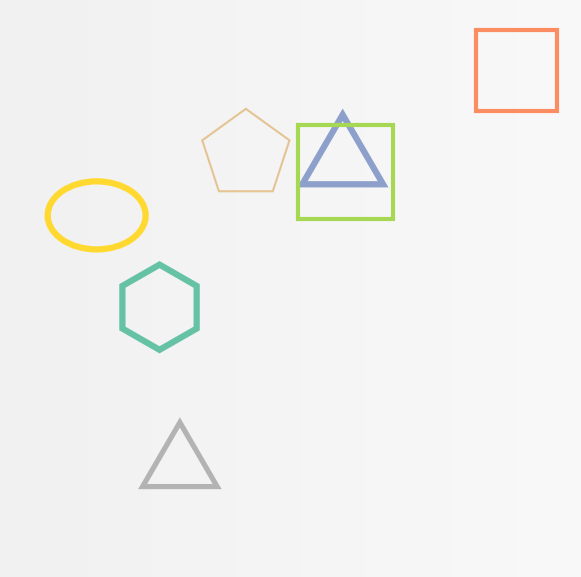[{"shape": "hexagon", "thickness": 3, "radius": 0.37, "center": [0.274, 0.467]}, {"shape": "square", "thickness": 2, "radius": 0.35, "center": [0.888, 0.877]}, {"shape": "triangle", "thickness": 3, "radius": 0.4, "center": [0.59, 0.72]}, {"shape": "square", "thickness": 2, "radius": 0.41, "center": [0.595, 0.702]}, {"shape": "oval", "thickness": 3, "radius": 0.42, "center": [0.166, 0.626]}, {"shape": "pentagon", "thickness": 1, "radius": 0.39, "center": [0.423, 0.732]}, {"shape": "triangle", "thickness": 2.5, "radius": 0.37, "center": [0.309, 0.194]}]